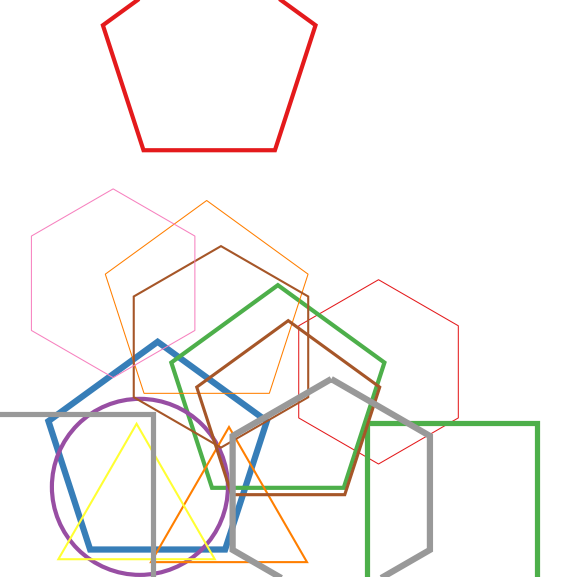[{"shape": "pentagon", "thickness": 2, "radius": 0.97, "center": [0.362, 0.896]}, {"shape": "hexagon", "thickness": 0.5, "radius": 0.8, "center": [0.655, 0.355]}, {"shape": "pentagon", "thickness": 3, "radius": 0.99, "center": [0.273, 0.208]}, {"shape": "square", "thickness": 2.5, "radius": 0.74, "center": [0.782, 0.12]}, {"shape": "pentagon", "thickness": 2, "radius": 0.97, "center": [0.481, 0.311]}, {"shape": "circle", "thickness": 2, "radius": 0.76, "center": [0.242, 0.156]}, {"shape": "triangle", "thickness": 1, "radius": 0.78, "center": [0.397, 0.104]}, {"shape": "pentagon", "thickness": 0.5, "radius": 0.92, "center": [0.358, 0.467]}, {"shape": "triangle", "thickness": 1, "radius": 0.78, "center": [0.236, 0.109]}, {"shape": "pentagon", "thickness": 1.5, "radius": 0.83, "center": [0.499, 0.277]}, {"shape": "hexagon", "thickness": 1, "radius": 0.87, "center": [0.383, 0.399]}, {"shape": "hexagon", "thickness": 0.5, "radius": 0.82, "center": [0.196, 0.509]}, {"shape": "square", "thickness": 2.5, "radius": 0.74, "center": [0.118, 0.135]}, {"shape": "hexagon", "thickness": 3, "radius": 0.99, "center": [0.574, 0.146]}]